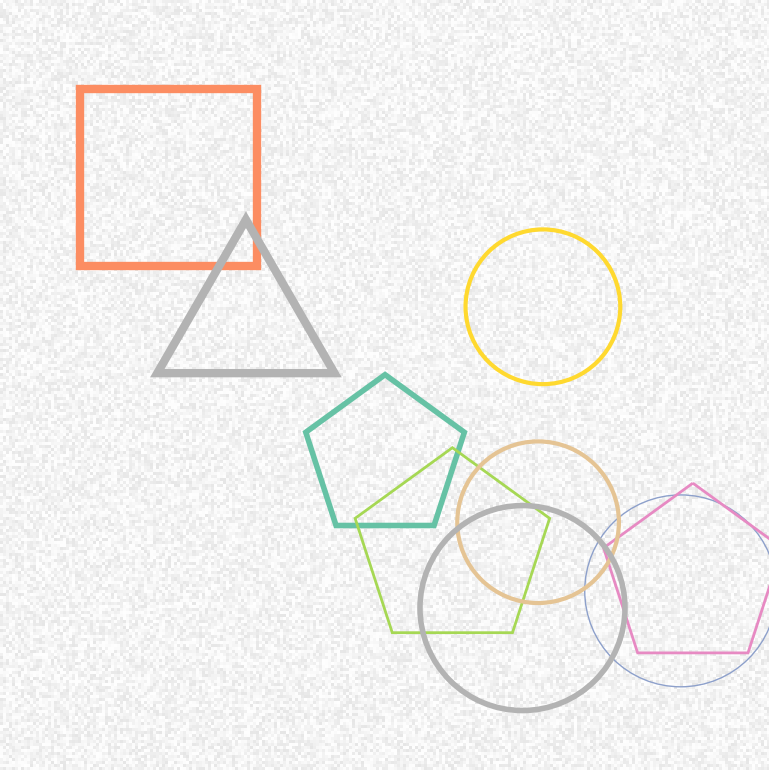[{"shape": "pentagon", "thickness": 2, "radius": 0.54, "center": [0.5, 0.405]}, {"shape": "square", "thickness": 3, "radius": 0.58, "center": [0.219, 0.77]}, {"shape": "circle", "thickness": 0.5, "radius": 0.62, "center": [0.884, 0.233]}, {"shape": "pentagon", "thickness": 1, "radius": 0.61, "center": [0.9, 0.251]}, {"shape": "pentagon", "thickness": 1, "radius": 0.66, "center": [0.587, 0.286]}, {"shape": "circle", "thickness": 1.5, "radius": 0.5, "center": [0.705, 0.602]}, {"shape": "circle", "thickness": 1.5, "radius": 0.52, "center": [0.699, 0.322]}, {"shape": "circle", "thickness": 2, "radius": 0.67, "center": [0.679, 0.21]}, {"shape": "triangle", "thickness": 3, "radius": 0.66, "center": [0.319, 0.582]}]